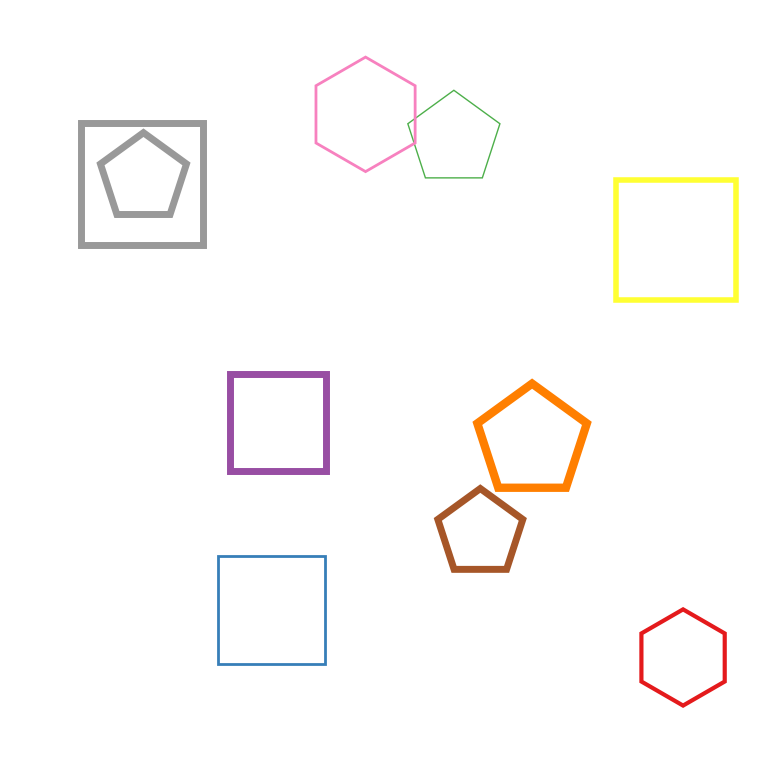[{"shape": "hexagon", "thickness": 1.5, "radius": 0.31, "center": [0.887, 0.146]}, {"shape": "square", "thickness": 1, "radius": 0.35, "center": [0.352, 0.207]}, {"shape": "pentagon", "thickness": 0.5, "radius": 0.31, "center": [0.589, 0.82]}, {"shape": "square", "thickness": 2.5, "radius": 0.31, "center": [0.361, 0.452]}, {"shape": "pentagon", "thickness": 3, "radius": 0.37, "center": [0.691, 0.427]}, {"shape": "square", "thickness": 2, "radius": 0.39, "center": [0.878, 0.689]}, {"shape": "pentagon", "thickness": 2.5, "radius": 0.29, "center": [0.624, 0.308]}, {"shape": "hexagon", "thickness": 1, "radius": 0.37, "center": [0.475, 0.851]}, {"shape": "square", "thickness": 2.5, "radius": 0.39, "center": [0.184, 0.761]}, {"shape": "pentagon", "thickness": 2.5, "radius": 0.29, "center": [0.186, 0.769]}]